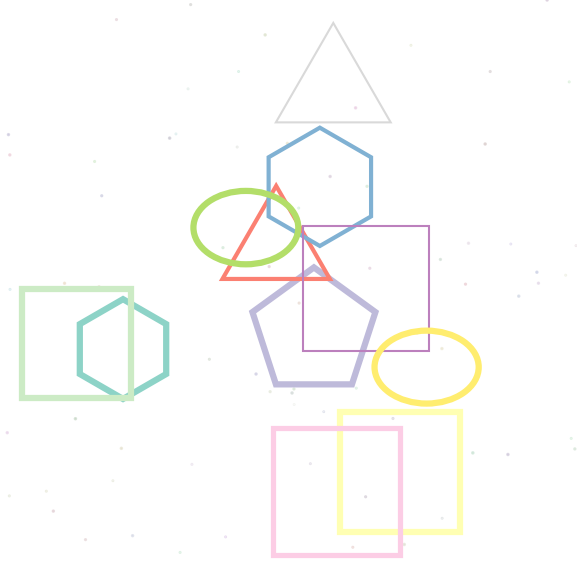[{"shape": "hexagon", "thickness": 3, "radius": 0.43, "center": [0.213, 0.395]}, {"shape": "square", "thickness": 3, "radius": 0.52, "center": [0.693, 0.182]}, {"shape": "pentagon", "thickness": 3, "radius": 0.56, "center": [0.544, 0.424]}, {"shape": "triangle", "thickness": 2, "radius": 0.54, "center": [0.478, 0.57]}, {"shape": "hexagon", "thickness": 2, "radius": 0.51, "center": [0.554, 0.676]}, {"shape": "oval", "thickness": 3, "radius": 0.45, "center": [0.426, 0.605]}, {"shape": "square", "thickness": 2.5, "radius": 0.55, "center": [0.582, 0.148]}, {"shape": "triangle", "thickness": 1, "radius": 0.57, "center": [0.577, 0.845]}, {"shape": "square", "thickness": 1, "radius": 0.54, "center": [0.634, 0.499]}, {"shape": "square", "thickness": 3, "radius": 0.47, "center": [0.132, 0.405]}, {"shape": "oval", "thickness": 3, "radius": 0.45, "center": [0.739, 0.363]}]